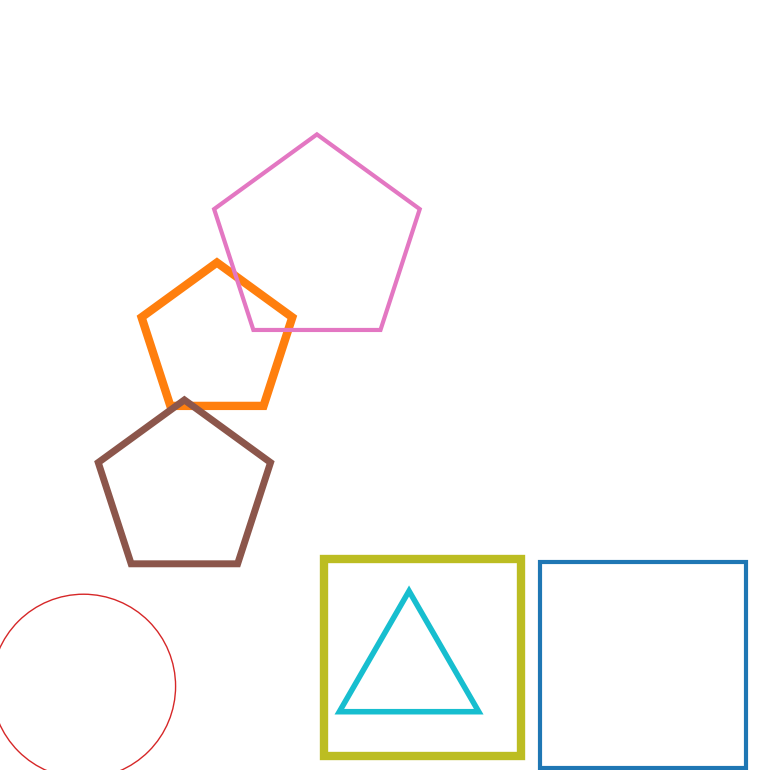[{"shape": "square", "thickness": 1.5, "radius": 0.67, "center": [0.835, 0.136]}, {"shape": "pentagon", "thickness": 3, "radius": 0.51, "center": [0.282, 0.556]}, {"shape": "circle", "thickness": 0.5, "radius": 0.6, "center": [0.108, 0.109]}, {"shape": "pentagon", "thickness": 2.5, "radius": 0.59, "center": [0.239, 0.363]}, {"shape": "pentagon", "thickness": 1.5, "radius": 0.7, "center": [0.412, 0.685]}, {"shape": "square", "thickness": 3, "radius": 0.64, "center": [0.549, 0.146]}, {"shape": "triangle", "thickness": 2, "radius": 0.52, "center": [0.531, 0.128]}]